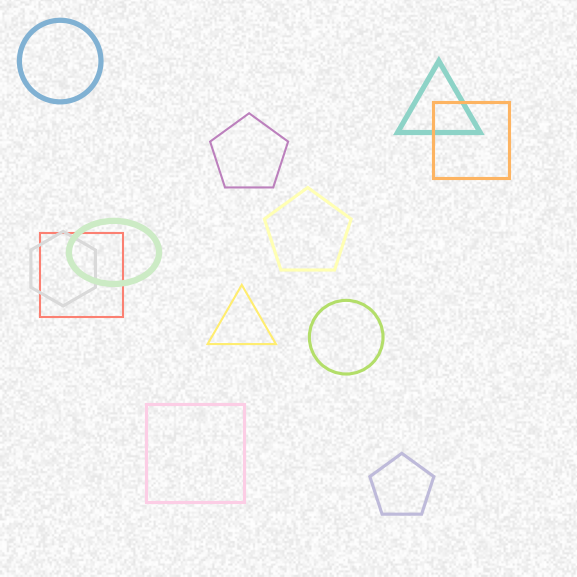[{"shape": "triangle", "thickness": 2.5, "radius": 0.41, "center": [0.76, 0.811]}, {"shape": "pentagon", "thickness": 1.5, "radius": 0.39, "center": [0.533, 0.595]}, {"shape": "pentagon", "thickness": 1.5, "radius": 0.29, "center": [0.696, 0.156]}, {"shape": "square", "thickness": 1, "radius": 0.36, "center": [0.141, 0.523]}, {"shape": "circle", "thickness": 2.5, "radius": 0.35, "center": [0.104, 0.893]}, {"shape": "square", "thickness": 1.5, "radius": 0.33, "center": [0.815, 0.756]}, {"shape": "circle", "thickness": 1.5, "radius": 0.32, "center": [0.599, 0.415]}, {"shape": "square", "thickness": 1.5, "radius": 0.43, "center": [0.338, 0.215]}, {"shape": "hexagon", "thickness": 1.5, "radius": 0.32, "center": [0.109, 0.534]}, {"shape": "pentagon", "thickness": 1, "radius": 0.36, "center": [0.431, 0.732]}, {"shape": "oval", "thickness": 3, "radius": 0.39, "center": [0.197, 0.562]}, {"shape": "triangle", "thickness": 1, "radius": 0.34, "center": [0.419, 0.438]}]